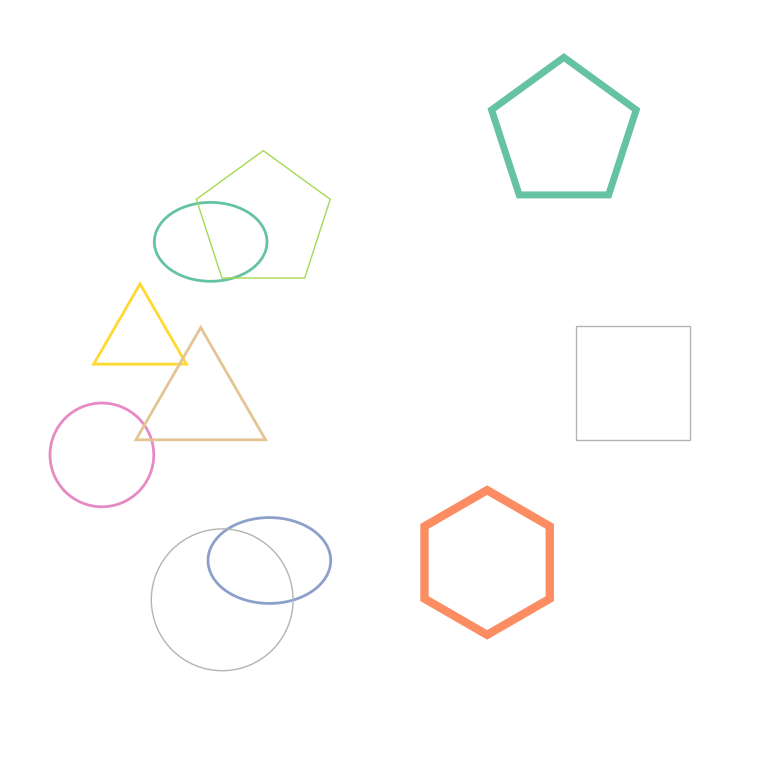[{"shape": "oval", "thickness": 1, "radius": 0.37, "center": [0.274, 0.686]}, {"shape": "pentagon", "thickness": 2.5, "radius": 0.49, "center": [0.732, 0.827]}, {"shape": "hexagon", "thickness": 3, "radius": 0.47, "center": [0.633, 0.269]}, {"shape": "oval", "thickness": 1, "radius": 0.4, "center": [0.35, 0.272]}, {"shape": "circle", "thickness": 1, "radius": 0.34, "center": [0.132, 0.409]}, {"shape": "pentagon", "thickness": 0.5, "radius": 0.46, "center": [0.342, 0.713]}, {"shape": "triangle", "thickness": 1, "radius": 0.35, "center": [0.182, 0.562]}, {"shape": "triangle", "thickness": 1, "radius": 0.49, "center": [0.261, 0.477]}, {"shape": "square", "thickness": 0.5, "radius": 0.37, "center": [0.822, 0.503]}, {"shape": "circle", "thickness": 0.5, "radius": 0.46, "center": [0.289, 0.221]}]